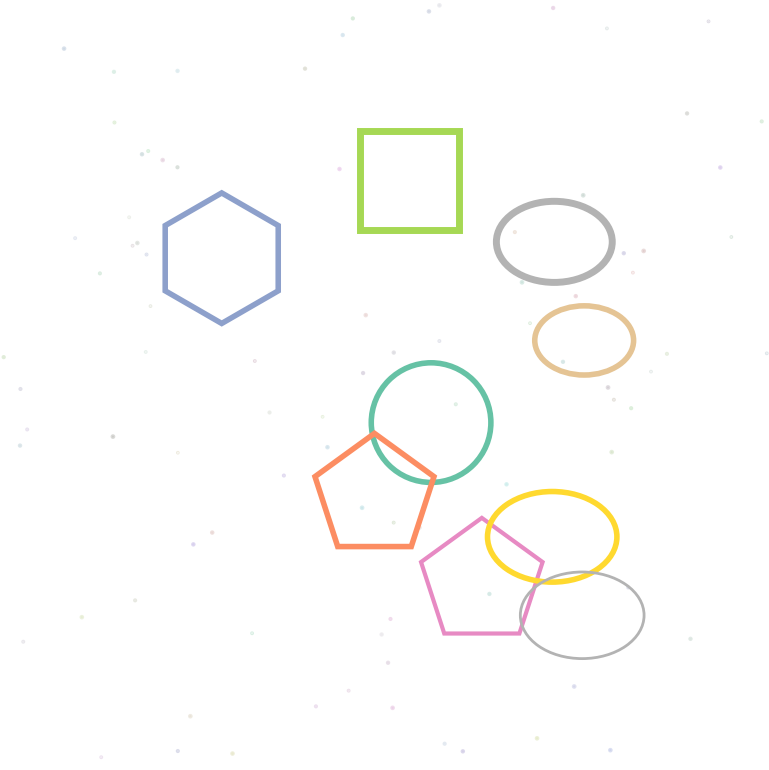[{"shape": "circle", "thickness": 2, "radius": 0.39, "center": [0.56, 0.451]}, {"shape": "pentagon", "thickness": 2, "radius": 0.41, "center": [0.486, 0.356]}, {"shape": "hexagon", "thickness": 2, "radius": 0.42, "center": [0.288, 0.665]}, {"shape": "pentagon", "thickness": 1.5, "radius": 0.42, "center": [0.626, 0.244]}, {"shape": "square", "thickness": 2.5, "radius": 0.32, "center": [0.531, 0.765]}, {"shape": "oval", "thickness": 2, "radius": 0.42, "center": [0.717, 0.303]}, {"shape": "oval", "thickness": 2, "radius": 0.32, "center": [0.759, 0.558]}, {"shape": "oval", "thickness": 1, "radius": 0.4, "center": [0.756, 0.201]}, {"shape": "oval", "thickness": 2.5, "radius": 0.38, "center": [0.72, 0.686]}]